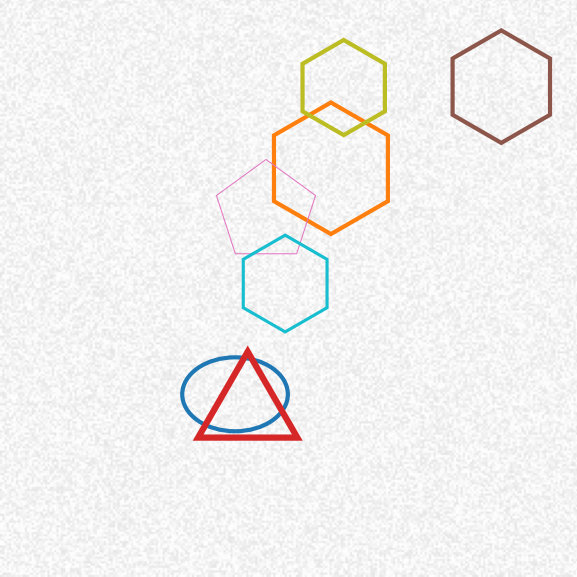[{"shape": "oval", "thickness": 2, "radius": 0.46, "center": [0.407, 0.316]}, {"shape": "hexagon", "thickness": 2, "radius": 0.57, "center": [0.573, 0.708]}, {"shape": "triangle", "thickness": 3, "radius": 0.5, "center": [0.429, 0.291]}, {"shape": "hexagon", "thickness": 2, "radius": 0.49, "center": [0.868, 0.849]}, {"shape": "pentagon", "thickness": 0.5, "radius": 0.45, "center": [0.461, 0.633]}, {"shape": "hexagon", "thickness": 2, "radius": 0.41, "center": [0.595, 0.848]}, {"shape": "hexagon", "thickness": 1.5, "radius": 0.42, "center": [0.494, 0.508]}]